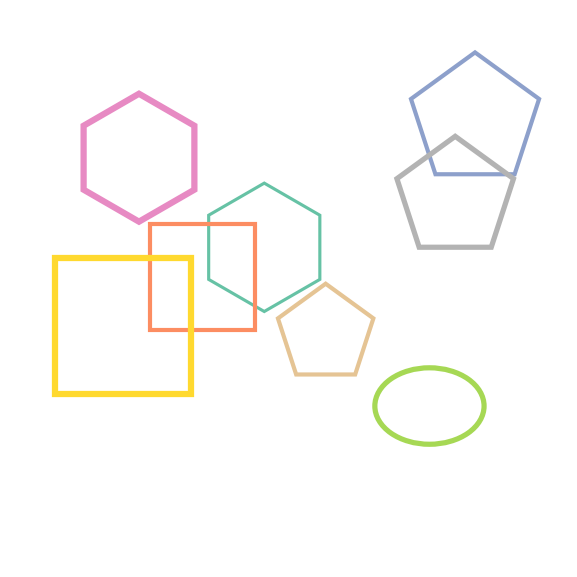[{"shape": "hexagon", "thickness": 1.5, "radius": 0.56, "center": [0.458, 0.571]}, {"shape": "square", "thickness": 2, "radius": 0.46, "center": [0.351, 0.52]}, {"shape": "pentagon", "thickness": 2, "radius": 0.58, "center": [0.823, 0.792]}, {"shape": "hexagon", "thickness": 3, "radius": 0.55, "center": [0.241, 0.726]}, {"shape": "oval", "thickness": 2.5, "radius": 0.47, "center": [0.744, 0.296]}, {"shape": "square", "thickness": 3, "radius": 0.59, "center": [0.213, 0.435]}, {"shape": "pentagon", "thickness": 2, "radius": 0.43, "center": [0.564, 0.421]}, {"shape": "pentagon", "thickness": 2.5, "radius": 0.53, "center": [0.788, 0.657]}]